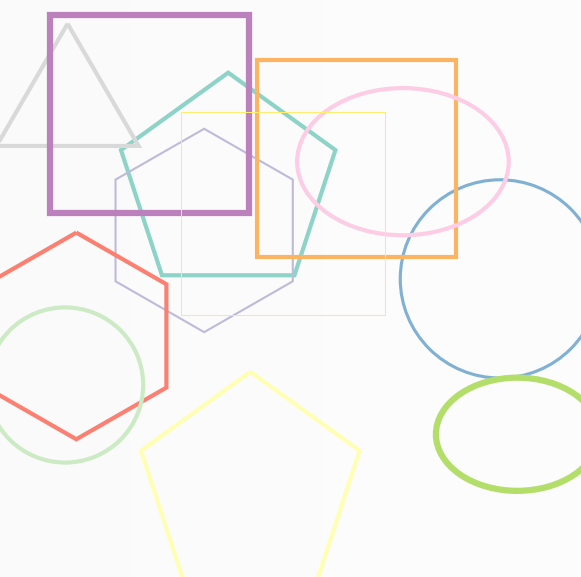[{"shape": "pentagon", "thickness": 2, "radius": 0.97, "center": [0.393, 0.679]}, {"shape": "pentagon", "thickness": 2, "radius": 0.99, "center": [0.431, 0.158]}, {"shape": "hexagon", "thickness": 1, "radius": 0.88, "center": [0.351, 0.6]}, {"shape": "hexagon", "thickness": 2, "radius": 0.89, "center": [0.131, 0.417]}, {"shape": "circle", "thickness": 1.5, "radius": 0.86, "center": [0.86, 0.516]}, {"shape": "square", "thickness": 2, "radius": 0.85, "center": [0.613, 0.725]}, {"shape": "oval", "thickness": 3, "radius": 0.7, "center": [0.89, 0.247]}, {"shape": "oval", "thickness": 2, "radius": 0.91, "center": [0.693, 0.719]}, {"shape": "triangle", "thickness": 2, "radius": 0.71, "center": [0.116, 0.817]}, {"shape": "square", "thickness": 3, "radius": 0.86, "center": [0.258, 0.802]}, {"shape": "circle", "thickness": 2, "radius": 0.67, "center": [0.112, 0.333]}, {"shape": "square", "thickness": 0.5, "radius": 0.88, "center": [0.487, 0.629]}]